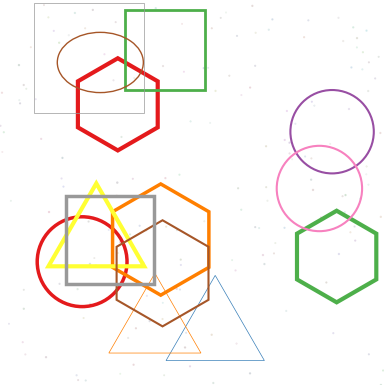[{"shape": "circle", "thickness": 2.5, "radius": 0.58, "center": [0.213, 0.32]}, {"shape": "hexagon", "thickness": 3, "radius": 0.6, "center": [0.306, 0.729]}, {"shape": "triangle", "thickness": 0.5, "radius": 0.74, "center": [0.559, 0.137]}, {"shape": "hexagon", "thickness": 3, "radius": 0.59, "center": [0.874, 0.334]}, {"shape": "square", "thickness": 2, "radius": 0.52, "center": [0.428, 0.87]}, {"shape": "circle", "thickness": 1.5, "radius": 0.54, "center": [0.863, 0.658]}, {"shape": "triangle", "thickness": 0.5, "radius": 0.69, "center": [0.402, 0.152]}, {"shape": "hexagon", "thickness": 2.5, "radius": 0.72, "center": [0.417, 0.378]}, {"shape": "triangle", "thickness": 3, "radius": 0.72, "center": [0.25, 0.38]}, {"shape": "hexagon", "thickness": 1.5, "radius": 0.69, "center": [0.422, 0.29]}, {"shape": "oval", "thickness": 1, "radius": 0.56, "center": [0.261, 0.838]}, {"shape": "circle", "thickness": 1.5, "radius": 0.55, "center": [0.83, 0.51]}, {"shape": "square", "thickness": 0.5, "radius": 0.72, "center": [0.232, 0.849]}, {"shape": "square", "thickness": 2.5, "radius": 0.57, "center": [0.287, 0.377]}]